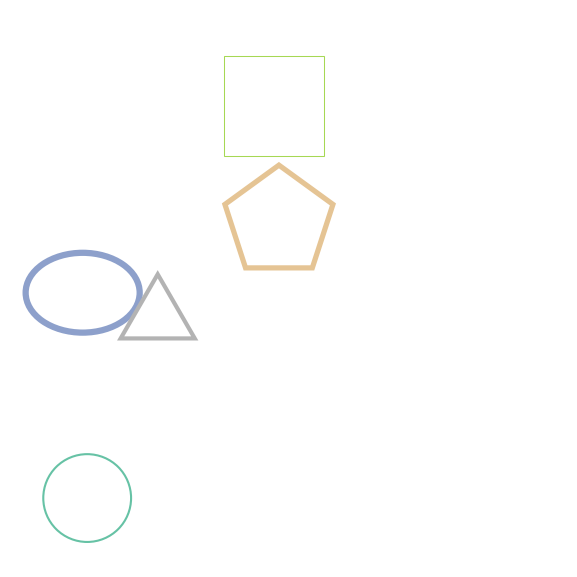[{"shape": "circle", "thickness": 1, "radius": 0.38, "center": [0.151, 0.137]}, {"shape": "oval", "thickness": 3, "radius": 0.49, "center": [0.143, 0.492]}, {"shape": "square", "thickness": 0.5, "radius": 0.43, "center": [0.474, 0.816]}, {"shape": "pentagon", "thickness": 2.5, "radius": 0.49, "center": [0.483, 0.615]}, {"shape": "triangle", "thickness": 2, "radius": 0.37, "center": [0.273, 0.45]}]